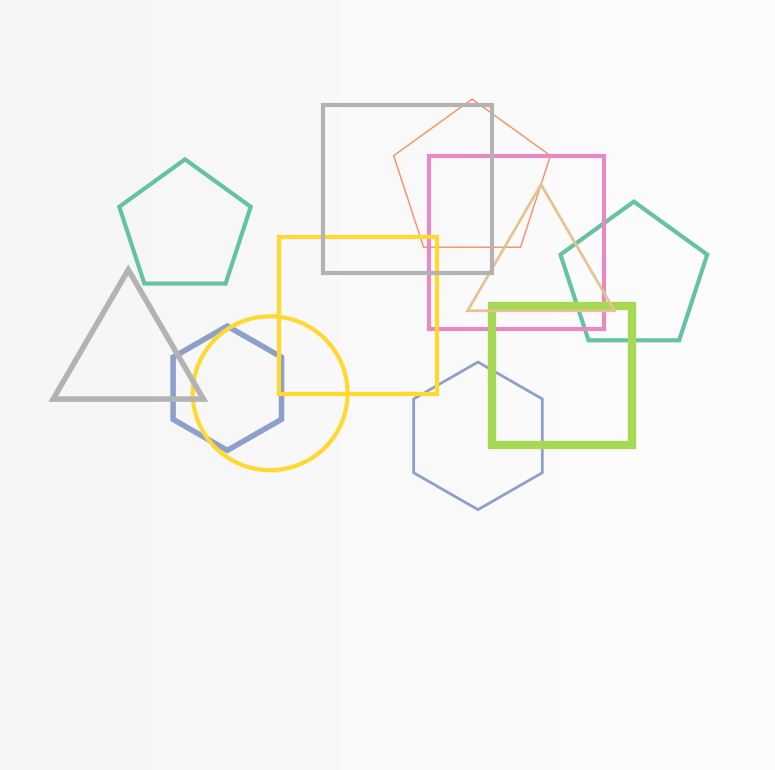[{"shape": "pentagon", "thickness": 1.5, "radius": 0.5, "center": [0.818, 0.639]}, {"shape": "pentagon", "thickness": 1.5, "radius": 0.45, "center": [0.239, 0.704]}, {"shape": "pentagon", "thickness": 0.5, "radius": 0.53, "center": [0.609, 0.765]}, {"shape": "hexagon", "thickness": 1, "radius": 0.48, "center": [0.617, 0.434]}, {"shape": "hexagon", "thickness": 2, "radius": 0.4, "center": [0.293, 0.496]}, {"shape": "square", "thickness": 1.5, "radius": 0.56, "center": [0.667, 0.685]}, {"shape": "square", "thickness": 3, "radius": 0.45, "center": [0.725, 0.512]}, {"shape": "circle", "thickness": 1.5, "radius": 0.5, "center": [0.349, 0.489]}, {"shape": "square", "thickness": 1.5, "radius": 0.51, "center": [0.462, 0.59]}, {"shape": "triangle", "thickness": 1, "radius": 0.55, "center": [0.698, 0.651]}, {"shape": "square", "thickness": 1.5, "radius": 0.55, "center": [0.526, 0.755]}, {"shape": "triangle", "thickness": 2, "radius": 0.56, "center": [0.166, 0.538]}]